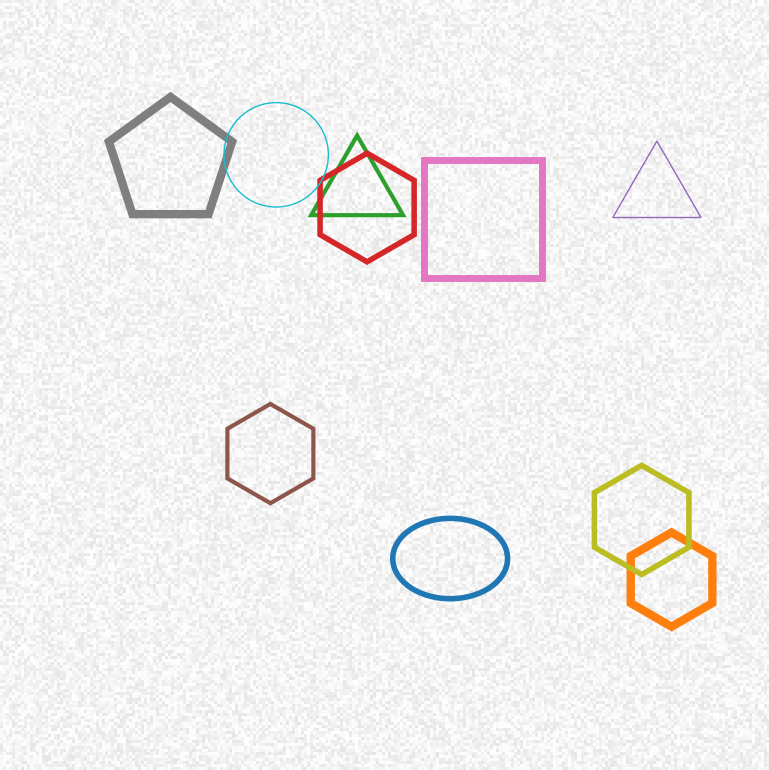[{"shape": "oval", "thickness": 2, "radius": 0.37, "center": [0.585, 0.275]}, {"shape": "hexagon", "thickness": 3, "radius": 0.31, "center": [0.872, 0.247]}, {"shape": "triangle", "thickness": 1.5, "radius": 0.34, "center": [0.464, 0.755]}, {"shape": "hexagon", "thickness": 2, "radius": 0.35, "center": [0.477, 0.73]}, {"shape": "triangle", "thickness": 0.5, "radius": 0.33, "center": [0.853, 0.751]}, {"shape": "hexagon", "thickness": 1.5, "radius": 0.32, "center": [0.351, 0.411]}, {"shape": "square", "thickness": 2.5, "radius": 0.38, "center": [0.627, 0.716]}, {"shape": "pentagon", "thickness": 3, "radius": 0.42, "center": [0.221, 0.79]}, {"shape": "hexagon", "thickness": 2, "radius": 0.35, "center": [0.833, 0.325]}, {"shape": "circle", "thickness": 0.5, "radius": 0.34, "center": [0.359, 0.799]}]